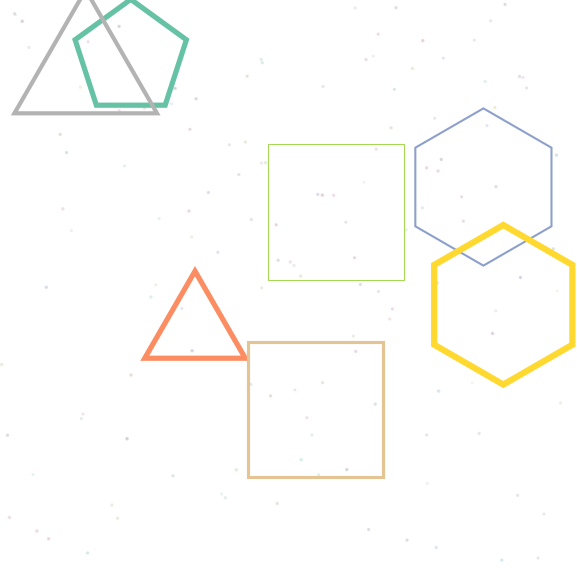[{"shape": "pentagon", "thickness": 2.5, "radius": 0.51, "center": [0.226, 0.899]}, {"shape": "triangle", "thickness": 2.5, "radius": 0.5, "center": [0.338, 0.429]}, {"shape": "hexagon", "thickness": 1, "radius": 0.68, "center": [0.837, 0.675]}, {"shape": "square", "thickness": 0.5, "radius": 0.59, "center": [0.581, 0.632]}, {"shape": "hexagon", "thickness": 3, "radius": 0.69, "center": [0.872, 0.471]}, {"shape": "square", "thickness": 1.5, "radius": 0.58, "center": [0.546, 0.289]}, {"shape": "triangle", "thickness": 2, "radius": 0.71, "center": [0.148, 0.874]}]